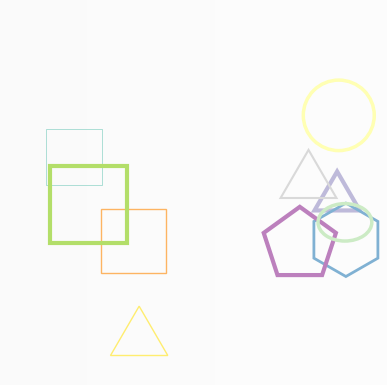[{"shape": "square", "thickness": 0.5, "radius": 0.36, "center": [0.19, 0.592]}, {"shape": "circle", "thickness": 2.5, "radius": 0.46, "center": [0.874, 0.7]}, {"shape": "triangle", "thickness": 3, "radius": 0.34, "center": [0.87, 0.487]}, {"shape": "hexagon", "thickness": 2, "radius": 0.48, "center": [0.893, 0.377]}, {"shape": "square", "thickness": 1, "radius": 0.42, "center": [0.344, 0.374]}, {"shape": "square", "thickness": 3, "radius": 0.5, "center": [0.229, 0.468]}, {"shape": "triangle", "thickness": 1.5, "radius": 0.42, "center": [0.796, 0.527]}, {"shape": "pentagon", "thickness": 3, "radius": 0.49, "center": [0.774, 0.365]}, {"shape": "oval", "thickness": 2.5, "radius": 0.35, "center": [0.89, 0.423]}, {"shape": "triangle", "thickness": 1, "radius": 0.43, "center": [0.359, 0.119]}]